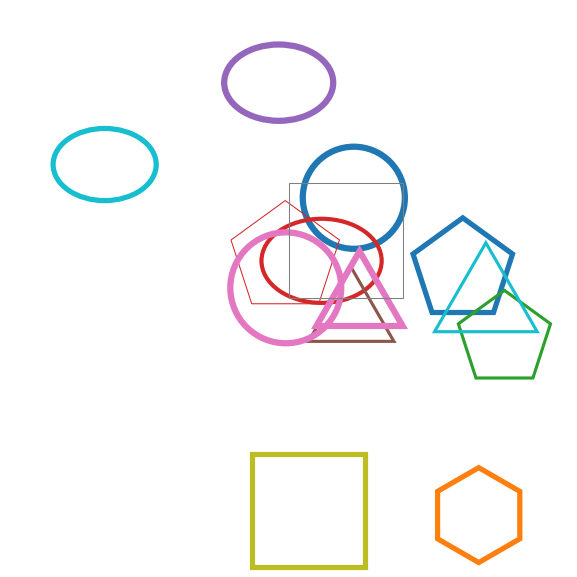[{"shape": "circle", "thickness": 3, "radius": 0.44, "center": [0.613, 0.657]}, {"shape": "pentagon", "thickness": 2.5, "radius": 0.45, "center": [0.801, 0.531]}, {"shape": "hexagon", "thickness": 2.5, "radius": 0.41, "center": [0.829, 0.107]}, {"shape": "pentagon", "thickness": 1.5, "radius": 0.42, "center": [0.873, 0.412]}, {"shape": "pentagon", "thickness": 0.5, "radius": 0.49, "center": [0.494, 0.553]}, {"shape": "oval", "thickness": 2, "radius": 0.52, "center": [0.557, 0.547]}, {"shape": "oval", "thickness": 3, "radius": 0.47, "center": [0.483, 0.856]}, {"shape": "triangle", "thickness": 1.5, "radius": 0.43, "center": [0.608, 0.451]}, {"shape": "triangle", "thickness": 3, "radius": 0.43, "center": [0.623, 0.478]}, {"shape": "circle", "thickness": 3, "radius": 0.48, "center": [0.495, 0.501]}, {"shape": "square", "thickness": 0.5, "radius": 0.5, "center": [0.599, 0.583]}, {"shape": "square", "thickness": 2.5, "radius": 0.49, "center": [0.534, 0.116]}, {"shape": "oval", "thickness": 2.5, "radius": 0.45, "center": [0.181, 0.714]}, {"shape": "triangle", "thickness": 1.5, "radius": 0.51, "center": [0.841, 0.476]}]